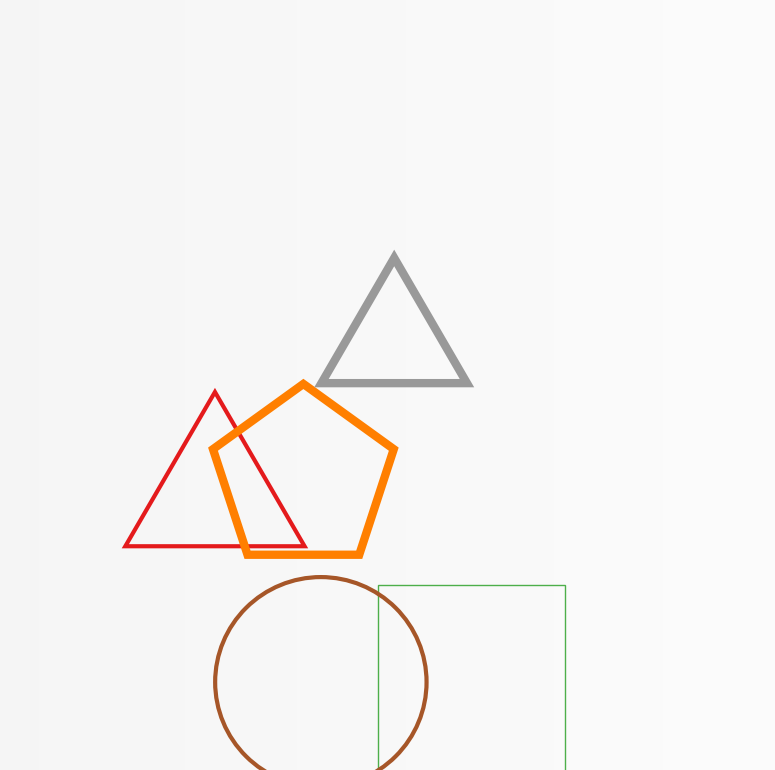[{"shape": "triangle", "thickness": 1.5, "radius": 0.67, "center": [0.277, 0.357]}, {"shape": "square", "thickness": 0.5, "radius": 0.6, "center": [0.608, 0.12]}, {"shape": "pentagon", "thickness": 3, "radius": 0.61, "center": [0.391, 0.379]}, {"shape": "circle", "thickness": 1.5, "radius": 0.68, "center": [0.414, 0.114]}, {"shape": "triangle", "thickness": 3, "radius": 0.54, "center": [0.509, 0.557]}]